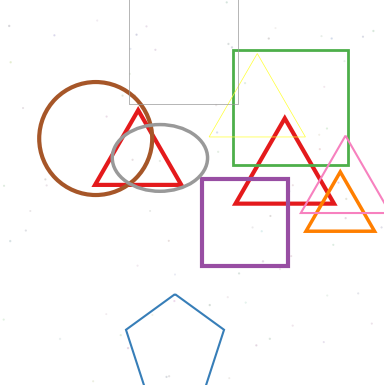[{"shape": "triangle", "thickness": 3, "radius": 0.74, "center": [0.74, 0.545]}, {"shape": "triangle", "thickness": 3, "radius": 0.65, "center": [0.359, 0.584]}, {"shape": "pentagon", "thickness": 1.5, "radius": 0.67, "center": [0.455, 0.102]}, {"shape": "square", "thickness": 2, "radius": 0.74, "center": [0.754, 0.722]}, {"shape": "square", "thickness": 3, "radius": 0.56, "center": [0.637, 0.422]}, {"shape": "triangle", "thickness": 2.5, "radius": 0.51, "center": [0.884, 0.451]}, {"shape": "triangle", "thickness": 0.5, "radius": 0.72, "center": [0.668, 0.716]}, {"shape": "circle", "thickness": 3, "radius": 0.73, "center": [0.249, 0.64]}, {"shape": "triangle", "thickness": 1.5, "radius": 0.67, "center": [0.897, 0.514]}, {"shape": "oval", "thickness": 2.5, "radius": 0.62, "center": [0.415, 0.59]}, {"shape": "square", "thickness": 0.5, "radius": 0.71, "center": [0.476, 0.872]}]